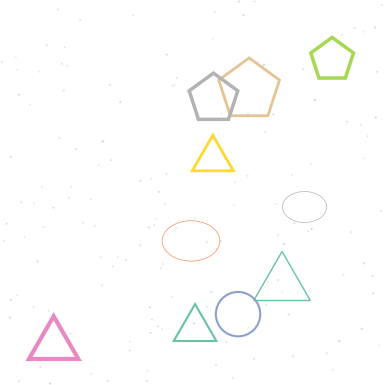[{"shape": "triangle", "thickness": 1, "radius": 0.42, "center": [0.733, 0.262]}, {"shape": "triangle", "thickness": 1.5, "radius": 0.32, "center": [0.507, 0.146]}, {"shape": "oval", "thickness": 0.5, "radius": 0.37, "center": [0.496, 0.374]}, {"shape": "circle", "thickness": 1.5, "radius": 0.29, "center": [0.618, 0.184]}, {"shape": "triangle", "thickness": 3, "radius": 0.37, "center": [0.139, 0.105]}, {"shape": "pentagon", "thickness": 2.5, "radius": 0.29, "center": [0.863, 0.844]}, {"shape": "triangle", "thickness": 2, "radius": 0.31, "center": [0.553, 0.587]}, {"shape": "pentagon", "thickness": 2, "radius": 0.41, "center": [0.647, 0.766]}, {"shape": "pentagon", "thickness": 2.5, "radius": 0.33, "center": [0.554, 0.744]}, {"shape": "oval", "thickness": 0.5, "radius": 0.29, "center": [0.791, 0.462]}]